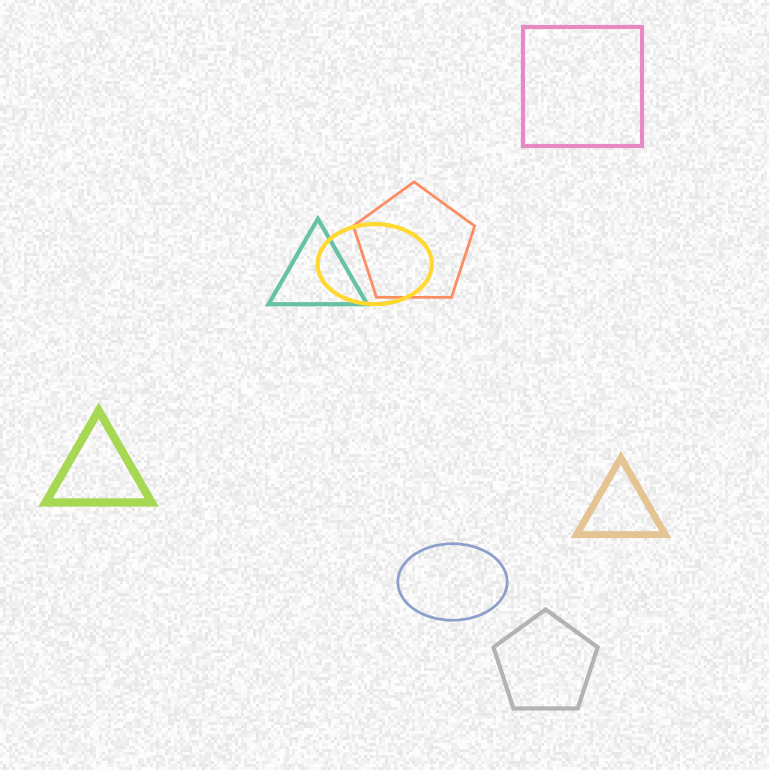[{"shape": "triangle", "thickness": 1.5, "radius": 0.37, "center": [0.413, 0.642]}, {"shape": "pentagon", "thickness": 1, "radius": 0.41, "center": [0.538, 0.681]}, {"shape": "oval", "thickness": 1, "radius": 0.35, "center": [0.588, 0.244]}, {"shape": "square", "thickness": 1.5, "radius": 0.39, "center": [0.756, 0.888]}, {"shape": "triangle", "thickness": 3, "radius": 0.4, "center": [0.128, 0.387]}, {"shape": "oval", "thickness": 1.5, "radius": 0.37, "center": [0.487, 0.657]}, {"shape": "triangle", "thickness": 2.5, "radius": 0.33, "center": [0.806, 0.339]}, {"shape": "pentagon", "thickness": 1.5, "radius": 0.36, "center": [0.709, 0.137]}]